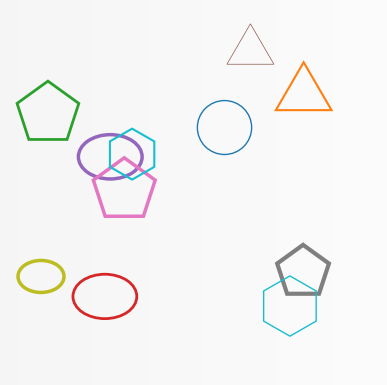[{"shape": "circle", "thickness": 1, "radius": 0.35, "center": [0.579, 0.669]}, {"shape": "triangle", "thickness": 1.5, "radius": 0.41, "center": [0.784, 0.755]}, {"shape": "pentagon", "thickness": 2, "radius": 0.42, "center": [0.124, 0.706]}, {"shape": "oval", "thickness": 2, "radius": 0.41, "center": [0.271, 0.23]}, {"shape": "oval", "thickness": 2.5, "radius": 0.41, "center": [0.285, 0.593]}, {"shape": "triangle", "thickness": 0.5, "radius": 0.35, "center": [0.646, 0.868]}, {"shape": "pentagon", "thickness": 2.5, "radius": 0.42, "center": [0.321, 0.506]}, {"shape": "pentagon", "thickness": 3, "radius": 0.35, "center": [0.782, 0.294]}, {"shape": "oval", "thickness": 2.5, "radius": 0.3, "center": [0.106, 0.282]}, {"shape": "hexagon", "thickness": 1, "radius": 0.39, "center": [0.748, 0.205]}, {"shape": "hexagon", "thickness": 1.5, "radius": 0.33, "center": [0.341, 0.6]}]